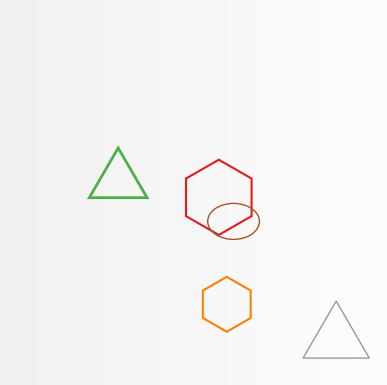[{"shape": "hexagon", "thickness": 1.5, "radius": 0.49, "center": [0.565, 0.487]}, {"shape": "triangle", "thickness": 2, "radius": 0.43, "center": [0.305, 0.53]}, {"shape": "hexagon", "thickness": 1.5, "radius": 0.36, "center": [0.585, 0.21]}, {"shape": "oval", "thickness": 1, "radius": 0.33, "center": [0.603, 0.425]}, {"shape": "triangle", "thickness": 1, "radius": 0.49, "center": [0.868, 0.119]}]